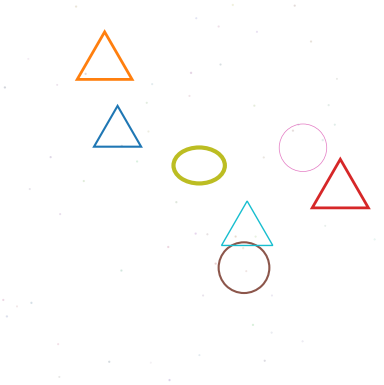[{"shape": "triangle", "thickness": 1.5, "radius": 0.35, "center": [0.305, 0.654]}, {"shape": "triangle", "thickness": 2, "radius": 0.41, "center": [0.272, 0.835]}, {"shape": "triangle", "thickness": 2, "radius": 0.42, "center": [0.884, 0.502]}, {"shape": "circle", "thickness": 1.5, "radius": 0.33, "center": [0.634, 0.305]}, {"shape": "circle", "thickness": 0.5, "radius": 0.31, "center": [0.787, 0.616]}, {"shape": "oval", "thickness": 3, "radius": 0.33, "center": [0.517, 0.57]}, {"shape": "triangle", "thickness": 1, "radius": 0.38, "center": [0.642, 0.401]}]